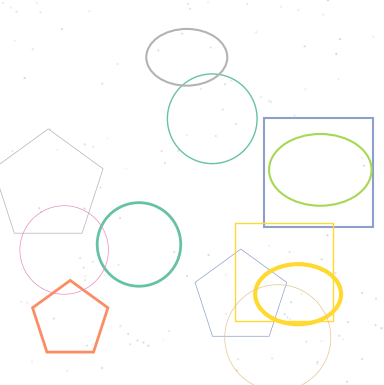[{"shape": "circle", "thickness": 2, "radius": 0.54, "center": [0.361, 0.365]}, {"shape": "circle", "thickness": 1, "radius": 0.58, "center": [0.551, 0.692]}, {"shape": "pentagon", "thickness": 2, "radius": 0.51, "center": [0.182, 0.169]}, {"shape": "square", "thickness": 1.5, "radius": 0.71, "center": [0.826, 0.551]}, {"shape": "pentagon", "thickness": 0.5, "radius": 0.63, "center": [0.626, 0.228]}, {"shape": "circle", "thickness": 0.5, "radius": 0.57, "center": [0.167, 0.351]}, {"shape": "oval", "thickness": 1.5, "radius": 0.67, "center": [0.832, 0.559]}, {"shape": "oval", "thickness": 3, "radius": 0.56, "center": [0.774, 0.236]}, {"shape": "square", "thickness": 1, "radius": 0.63, "center": [0.738, 0.294]}, {"shape": "circle", "thickness": 0.5, "radius": 0.69, "center": [0.721, 0.123]}, {"shape": "pentagon", "thickness": 0.5, "radius": 0.75, "center": [0.125, 0.515]}, {"shape": "oval", "thickness": 1.5, "radius": 0.53, "center": [0.485, 0.851]}]